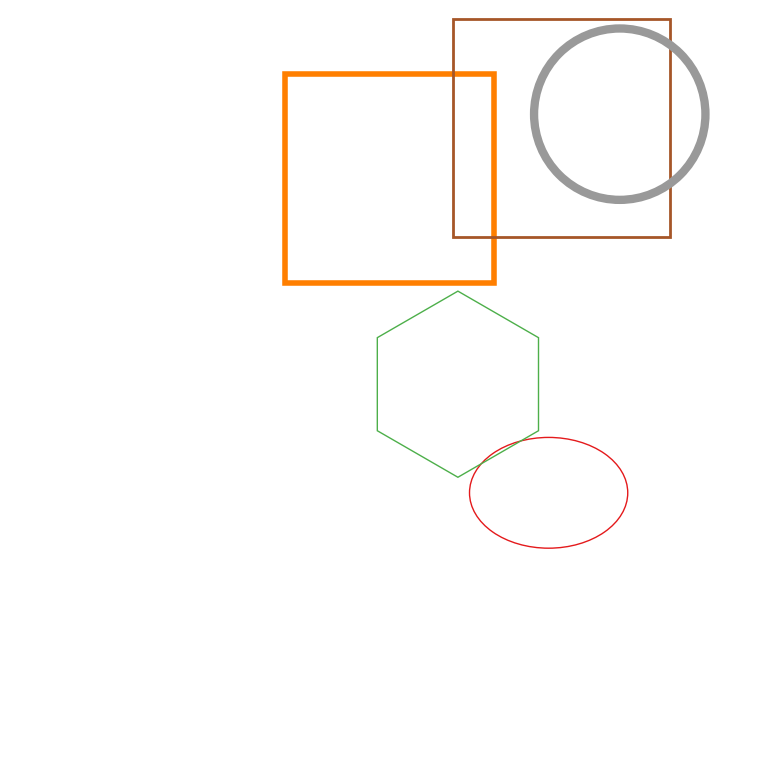[{"shape": "oval", "thickness": 0.5, "radius": 0.51, "center": [0.713, 0.36]}, {"shape": "hexagon", "thickness": 0.5, "radius": 0.6, "center": [0.595, 0.501]}, {"shape": "square", "thickness": 2, "radius": 0.68, "center": [0.506, 0.768]}, {"shape": "square", "thickness": 1, "radius": 0.71, "center": [0.729, 0.834]}, {"shape": "circle", "thickness": 3, "radius": 0.56, "center": [0.805, 0.852]}]